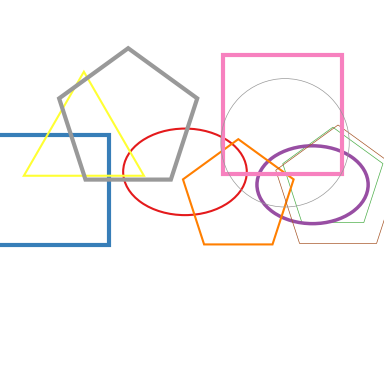[{"shape": "oval", "thickness": 1.5, "radius": 0.8, "center": [0.48, 0.554]}, {"shape": "square", "thickness": 3, "radius": 0.72, "center": [0.139, 0.507]}, {"shape": "pentagon", "thickness": 0.5, "radius": 0.68, "center": [0.865, 0.533]}, {"shape": "oval", "thickness": 2.5, "radius": 0.72, "center": [0.812, 0.52]}, {"shape": "pentagon", "thickness": 1.5, "radius": 0.76, "center": [0.619, 0.487]}, {"shape": "triangle", "thickness": 1.5, "radius": 0.9, "center": [0.218, 0.634]}, {"shape": "pentagon", "thickness": 0.5, "radius": 0.85, "center": [0.878, 0.505]}, {"shape": "square", "thickness": 3, "radius": 0.77, "center": [0.733, 0.703]}, {"shape": "circle", "thickness": 0.5, "radius": 0.83, "center": [0.74, 0.629]}, {"shape": "pentagon", "thickness": 3, "radius": 0.94, "center": [0.333, 0.686]}]